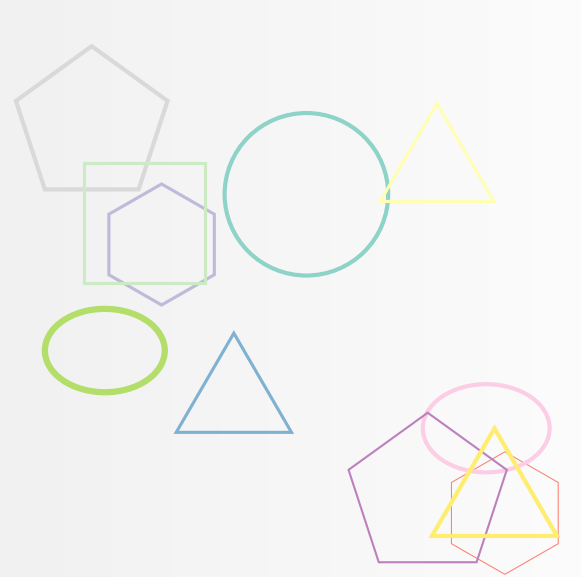[{"shape": "circle", "thickness": 2, "radius": 0.7, "center": [0.527, 0.663]}, {"shape": "triangle", "thickness": 1.5, "radius": 0.57, "center": [0.752, 0.707]}, {"shape": "hexagon", "thickness": 1.5, "radius": 0.52, "center": [0.278, 0.576]}, {"shape": "hexagon", "thickness": 0.5, "radius": 0.53, "center": [0.869, 0.111]}, {"shape": "triangle", "thickness": 1.5, "radius": 0.57, "center": [0.402, 0.308]}, {"shape": "oval", "thickness": 3, "radius": 0.52, "center": [0.18, 0.392]}, {"shape": "oval", "thickness": 2, "radius": 0.55, "center": [0.836, 0.258]}, {"shape": "pentagon", "thickness": 2, "radius": 0.69, "center": [0.158, 0.782]}, {"shape": "pentagon", "thickness": 1, "radius": 0.72, "center": [0.736, 0.141]}, {"shape": "square", "thickness": 1.5, "radius": 0.52, "center": [0.248, 0.613]}, {"shape": "triangle", "thickness": 2, "radius": 0.62, "center": [0.851, 0.133]}]